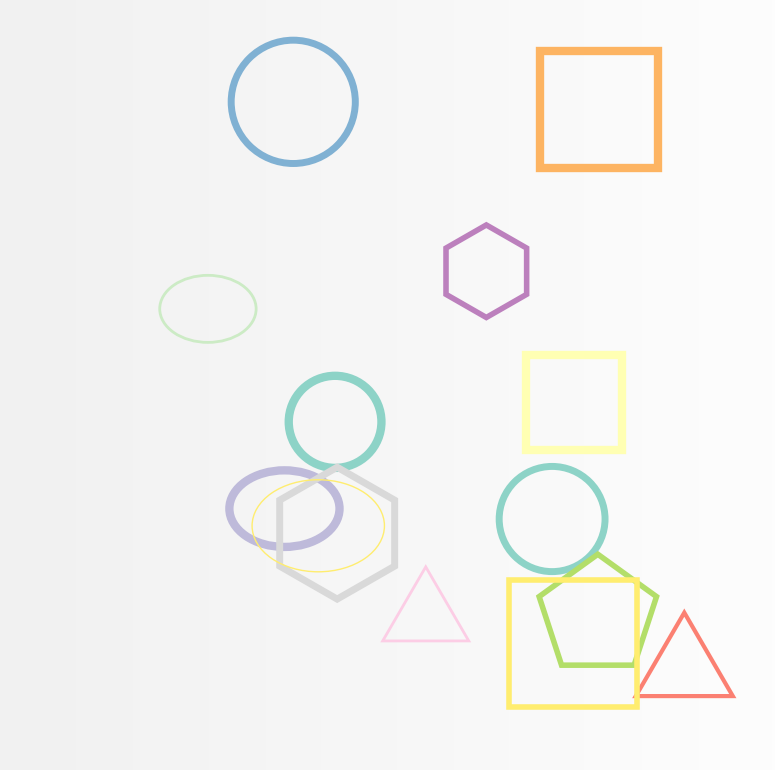[{"shape": "circle", "thickness": 2.5, "radius": 0.34, "center": [0.712, 0.326]}, {"shape": "circle", "thickness": 3, "radius": 0.3, "center": [0.432, 0.452]}, {"shape": "square", "thickness": 3, "radius": 0.31, "center": [0.741, 0.477]}, {"shape": "oval", "thickness": 3, "radius": 0.36, "center": [0.367, 0.339]}, {"shape": "triangle", "thickness": 1.5, "radius": 0.36, "center": [0.883, 0.132]}, {"shape": "circle", "thickness": 2.5, "radius": 0.4, "center": [0.378, 0.868]}, {"shape": "square", "thickness": 3, "radius": 0.38, "center": [0.773, 0.858]}, {"shape": "pentagon", "thickness": 2, "radius": 0.4, "center": [0.771, 0.201]}, {"shape": "triangle", "thickness": 1, "radius": 0.32, "center": [0.549, 0.2]}, {"shape": "hexagon", "thickness": 2.5, "radius": 0.43, "center": [0.435, 0.308]}, {"shape": "hexagon", "thickness": 2, "radius": 0.3, "center": [0.628, 0.648]}, {"shape": "oval", "thickness": 1, "radius": 0.31, "center": [0.268, 0.599]}, {"shape": "square", "thickness": 2, "radius": 0.41, "center": [0.739, 0.164]}, {"shape": "oval", "thickness": 0.5, "radius": 0.43, "center": [0.411, 0.317]}]